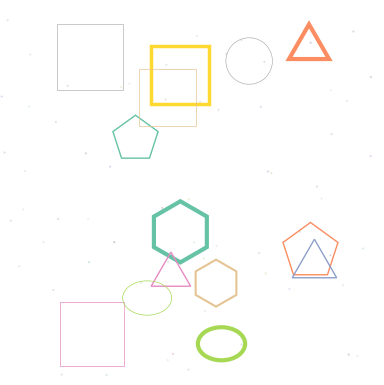[{"shape": "hexagon", "thickness": 3, "radius": 0.4, "center": [0.469, 0.398]}, {"shape": "pentagon", "thickness": 1, "radius": 0.31, "center": [0.352, 0.639]}, {"shape": "triangle", "thickness": 3, "radius": 0.3, "center": [0.803, 0.877]}, {"shape": "pentagon", "thickness": 1, "radius": 0.38, "center": [0.806, 0.347]}, {"shape": "triangle", "thickness": 1, "radius": 0.33, "center": [0.817, 0.312]}, {"shape": "triangle", "thickness": 1, "radius": 0.3, "center": [0.444, 0.286]}, {"shape": "square", "thickness": 0.5, "radius": 0.41, "center": [0.239, 0.133]}, {"shape": "oval", "thickness": 3, "radius": 0.31, "center": [0.575, 0.107]}, {"shape": "oval", "thickness": 0.5, "radius": 0.32, "center": [0.382, 0.226]}, {"shape": "square", "thickness": 2.5, "radius": 0.37, "center": [0.467, 0.806]}, {"shape": "hexagon", "thickness": 1.5, "radius": 0.31, "center": [0.561, 0.265]}, {"shape": "square", "thickness": 0.5, "radius": 0.37, "center": [0.434, 0.747]}, {"shape": "circle", "thickness": 0.5, "radius": 0.3, "center": [0.647, 0.842]}, {"shape": "square", "thickness": 0.5, "radius": 0.43, "center": [0.234, 0.851]}]